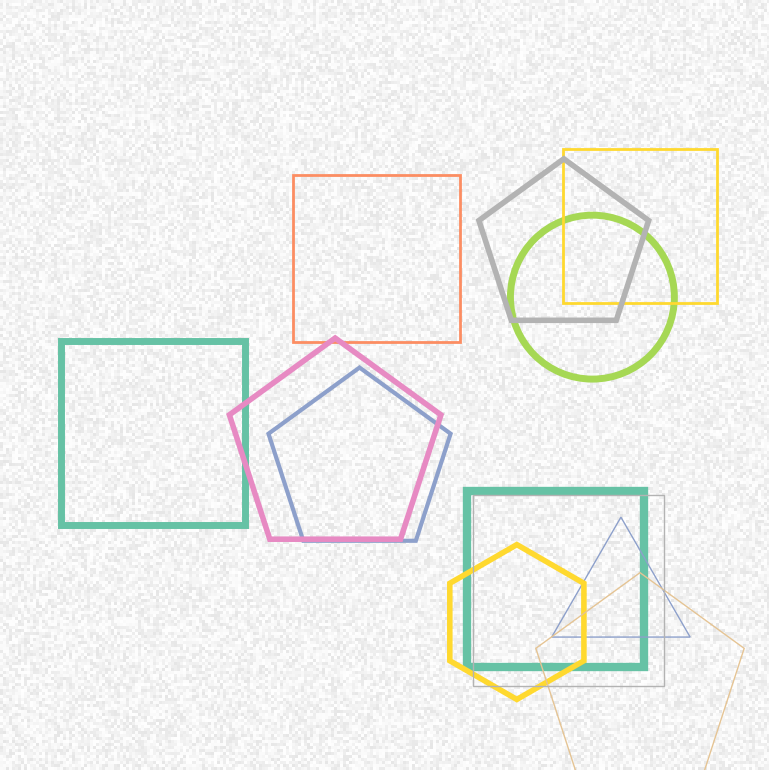[{"shape": "square", "thickness": 3, "radius": 0.57, "center": [0.721, 0.248]}, {"shape": "square", "thickness": 2.5, "radius": 0.6, "center": [0.199, 0.438]}, {"shape": "square", "thickness": 1, "radius": 0.54, "center": [0.489, 0.665]}, {"shape": "triangle", "thickness": 0.5, "radius": 0.52, "center": [0.806, 0.225]}, {"shape": "pentagon", "thickness": 1.5, "radius": 0.62, "center": [0.467, 0.398]}, {"shape": "pentagon", "thickness": 2, "radius": 0.72, "center": [0.435, 0.417]}, {"shape": "circle", "thickness": 2.5, "radius": 0.53, "center": [0.769, 0.614]}, {"shape": "square", "thickness": 1, "radius": 0.5, "center": [0.831, 0.706]}, {"shape": "hexagon", "thickness": 2, "radius": 0.5, "center": [0.671, 0.192]}, {"shape": "pentagon", "thickness": 0.5, "radius": 0.71, "center": [0.831, 0.114]}, {"shape": "square", "thickness": 0.5, "radius": 0.62, "center": [0.738, 0.233]}, {"shape": "pentagon", "thickness": 2, "radius": 0.58, "center": [0.732, 0.678]}]